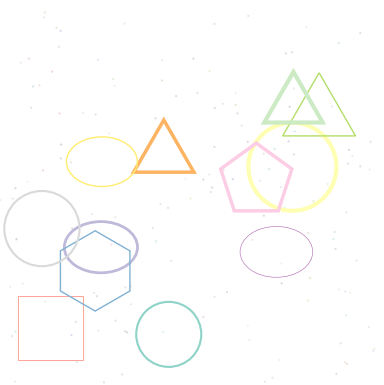[{"shape": "circle", "thickness": 1.5, "radius": 0.42, "center": [0.438, 0.131]}, {"shape": "circle", "thickness": 3, "radius": 0.57, "center": [0.759, 0.567]}, {"shape": "oval", "thickness": 2, "radius": 0.48, "center": [0.262, 0.358]}, {"shape": "square", "thickness": 0.5, "radius": 0.42, "center": [0.131, 0.148]}, {"shape": "hexagon", "thickness": 1, "radius": 0.52, "center": [0.247, 0.296]}, {"shape": "triangle", "thickness": 2.5, "radius": 0.45, "center": [0.425, 0.598]}, {"shape": "triangle", "thickness": 1, "radius": 0.55, "center": [0.829, 0.702]}, {"shape": "pentagon", "thickness": 2.5, "radius": 0.49, "center": [0.666, 0.531]}, {"shape": "circle", "thickness": 1.5, "radius": 0.49, "center": [0.109, 0.406]}, {"shape": "oval", "thickness": 0.5, "radius": 0.47, "center": [0.718, 0.346]}, {"shape": "triangle", "thickness": 3, "radius": 0.44, "center": [0.762, 0.726]}, {"shape": "oval", "thickness": 1, "radius": 0.46, "center": [0.265, 0.58]}]